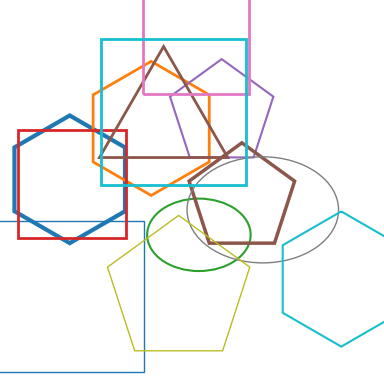[{"shape": "hexagon", "thickness": 3, "radius": 0.83, "center": [0.181, 0.534]}, {"shape": "square", "thickness": 1, "radius": 0.98, "center": [0.177, 0.229]}, {"shape": "hexagon", "thickness": 2, "radius": 0.87, "center": [0.393, 0.667]}, {"shape": "oval", "thickness": 1.5, "radius": 0.67, "center": [0.517, 0.39]}, {"shape": "square", "thickness": 2, "radius": 0.71, "center": [0.187, 0.522]}, {"shape": "pentagon", "thickness": 1.5, "radius": 0.71, "center": [0.576, 0.705]}, {"shape": "pentagon", "thickness": 2.5, "radius": 0.72, "center": [0.628, 0.485]}, {"shape": "triangle", "thickness": 2, "radius": 0.96, "center": [0.425, 0.687]}, {"shape": "square", "thickness": 2, "radius": 0.69, "center": [0.509, 0.895]}, {"shape": "oval", "thickness": 1, "radius": 0.98, "center": [0.683, 0.455]}, {"shape": "pentagon", "thickness": 1, "radius": 0.97, "center": [0.464, 0.246]}, {"shape": "hexagon", "thickness": 1.5, "radius": 0.88, "center": [0.886, 0.275]}, {"shape": "square", "thickness": 2, "radius": 0.95, "center": [0.45, 0.709]}]